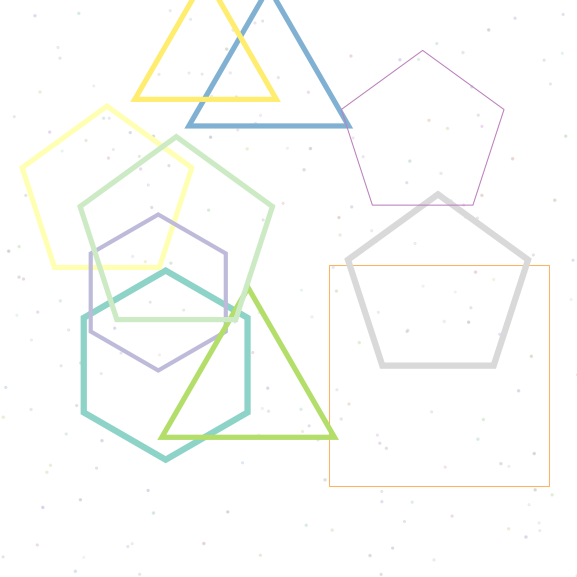[{"shape": "hexagon", "thickness": 3, "radius": 0.82, "center": [0.287, 0.367]}, {"shape": "pentagon", "thickness": 2.5, "radius": 0.77, "center": [0.185, 0.661]}, {"shape": "hexagon", "thickness": 2, "radius": 0.68, "center": [0.274, 0.493]}, {"shape": "triangle", "thickness": 2.5, "radius": 0.8, "center": [0.465, 0.861]}, {"shape": "square", "thickness": 0.5, "radius": 0.95, "center": [0.76, 0.349]}, {"shape": "triangle", "thickness": 2.5, "radius": 0.86, "center": [0.43, 0.328]}, {"shape": "pentagon", "thickness": 3, "radius": 0.82, "center": [0.758, 0.499]}, {"shape": "pentagon", "thickness": 0.5, "radius": 0.74, "center": [0.732, 0.764]}, {"shape": "pentagon", "thickness": 2.5, "radius": 0.88, "center": [0.305, 0.587]}, {"shape": "triangle", "thickness": 2.5, "radius": 0.71, "center": [0.356, 0.898]}]